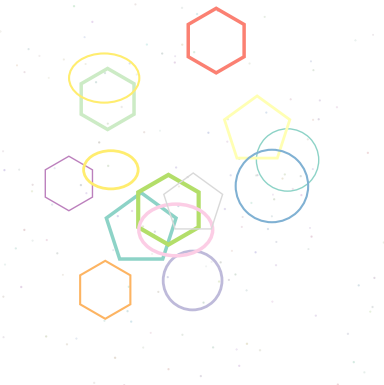[{"shape": "circle", "thickness": 1, "radius": 0.4, "center": [0.747, 0.584]}, {"shape": "pentagon", "thickness": 2.5, "radius": 0.48, "center": [0.367, 0.404]}, {"shape": "pentagon", "thickness": 2, "radius": 0.45, "center": [0.668, 0.662]}, {"shape": "circle", "thickness": 2, "radius": 0.38, "center": [0.5, 0.271]}, {"shape": "hexagon", "thickness": 2.5, "radius": 0.42, "center": [0.561, 0.895]}, {"shape": "circle", "thickness": 1.5, "radius": 0.47, "center": [0.706, 0.517]}, {"shape": "hexagon", "thickness": 1.5, "radius": 0.38, "center": [0.273, 0.247]}, {"shape": "hexagon", "thickness": 3, "radius": 0.45, "center": [0.437, 0.455]}, {"shape": "oval", "thickness": 2.5, "radius": 0.48, "center": [0.456, 0.403]}, {"shape": "pentagon", "thickness": 1, "radius": 0.4, "center": [0.502, 0.47]}, {"shape": "hexagon", "thickness": 1, "radius": 0.35, "center": [0.179, 0.523]}, {"shape": "hexagon", "thickness": 2.5, "radius": 0.4, "center": [0.28, 0.743]}, {"shape": "oval", "thickness": 1.5, "radius": 0.46, "center": [0.271, 0.797]}, {"shape": "oval", "thickness": 2, "radius": 0.35, "center": [0.288, 0.559]}]